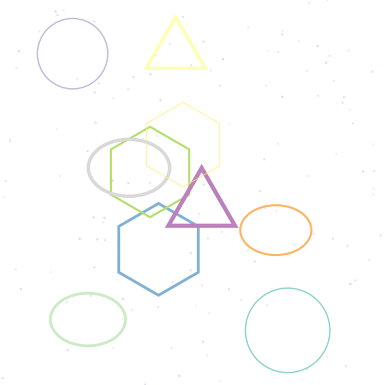[{"shape": "circle", "thickness": 1, "radius": 0.55, "center": [0.747, 0.142]}, {"shape": "triangle", "thickness": 2.5, "radius": 0.44, "center": [0.456, 0.867]}, {"shape": "circle", "thickness": 1, "radius": 0.46, "center": [0.189, 0.861]}, {"shape": "hexagon", "thickness": 2, "radius": 0.6, "center": [0.412, 0.352]}, {"shape": "oval", "thickness": 1.5, "radius": 0.46, "center": [0.716, 0.402]}, {"shape": "hexagon", "thickness": 1.5, "radius": 0.59, "center": [0.39, 0.553]}, {"shape": "oval", "thickness": 2.5, "radius": 0.53, "center": [0.335, 0.564]}, {"shape": "triangle", "thickness": 3, "radius": 0.5, "center": [0.524, 0.464]}, {"shape": "oval", "thickness": 2, "radius": 0.49, "center": [0.228, 0.17]}, {"shape": "hexagon", "thickness": 0.5, "radius": 0.55, "center": [0.476, 0.624]}]